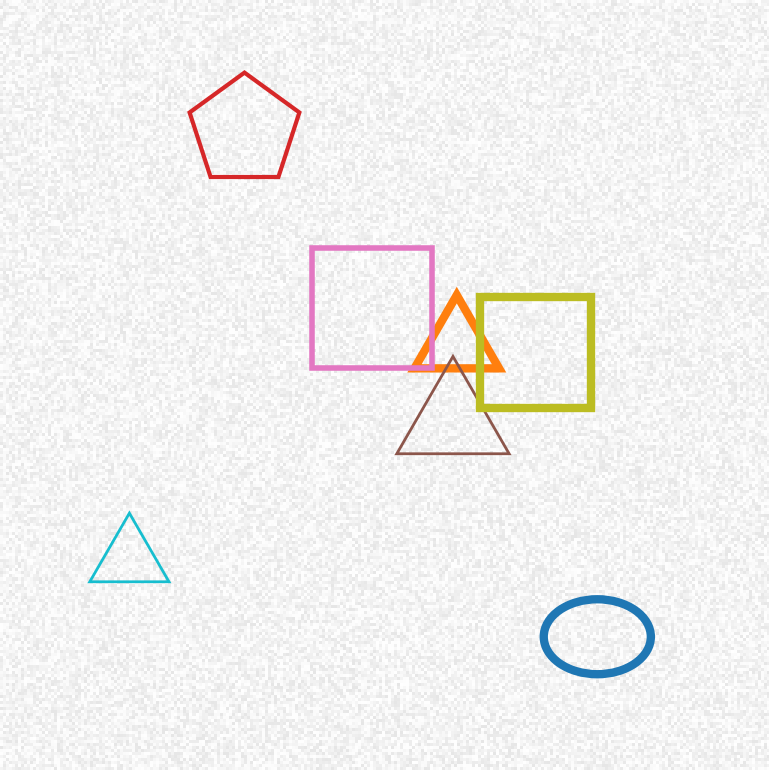[{"shape": "oval", "thickness": 3, "radius": 0.35, "center": [0.776, 0.173]}, {"shape": "triangle", "thickness": 3, "radius": 0.32, "center": [0.593, 0.553]}, {"shape": "pentagon", "thickness": 1.5, "radius": 0.37, "center": [0.318, 0.831]}, {"shape": "triangle", "thickness": 1, "radius": 0.42, "center": [0.588, 0.453]}, {"shape": "square", "thickness": 2, "radius": 0.39, "center": [0.483, 0.6]}, {"shape": "square", "thickness": 3, "radius": 0.36, "center": [0.695, 0.543]}, {"shape": "triangle", "thickness": 1, "radius": 0.3, "center": [0.168, 0.274]}]